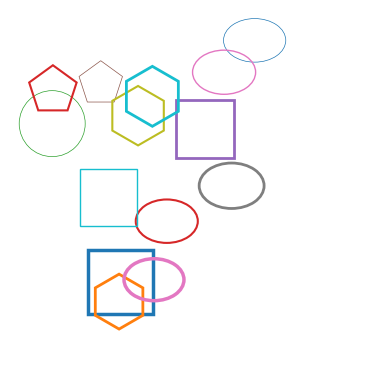[{"shape": "oval", "thickness": 0.5, "radius": 0.4, "center": [0.661, 0.895]}, {"shape": "square", "thickness": 2.5, "radius": 0.42, "center": [0.313, 0.267]}, {"shape": "hexagon", "thickness": 2, "radius": 0.36, "center": [0.309, 0.217]}, {"shape": "circle", "thickness": 0.5, "radius": 0.43, "center": [0.136, 0.679]}, {"shape": "oval", "thickness": 1.5, "radius": 0.4, "center": [0.433, 0.425]}, {"shape": "pentagon", "thickness": 1.5, "radius": 0.32, "center": [0.137, 0.766]}, {"shape": "square", "thickness": 2, "radius": 0.38, "center": [0.532, 0.664]}, {"shape": "pentagon", "thickness": 0.5, "radius": 0.3, "center": [0.262, 0.783]}, {"shape": "oval", "thickness": 2.5, "radius": 0.39, "center": [0.4, 0.273]}, {"shape": "oval", "thickness": 1, "radius": 0.41, "center": [0.582, 0.812]}, {"shape": "oval", "thickness": 2, "radius": 0.42, "center": [0.602, 0.518]}, {"shape": "hexagon", "thickness": 1.5, "radius": 0.39, "center": [0.359, 0.7]}, {"shape": "hexagon", "thickness": 2, "radius": 0.39, "center": [0.396, 0.75]}, {"shape": "square", "thickness": 1, "radius": 0.37, "center": [0.281, 0.488]}]